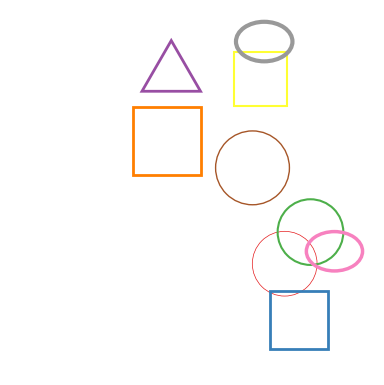[{"shape": "circle", "thickness": 0.5, "radius": 0.42, "center": [0.739, 0.315]}, {"shape": "square", "thickness": 2, "radius": 0.38, "center": [0.777, 0.169]}, {"shape": "circle", "thickness": 1.5, "radius": 0.43, "center": [0.806, 0.397]}, {"shape": "triangle", "thickness": 2, "radius": 0.44, "center": [0.445, 0.807]}, {"shape": "square", "thickness": 2, "radius": 0.44, "center": [0.434, 0.633]}, {"shape": "square", "thickness": 1.5, "radius": 0.35, "center": [0.677, 0.795]}, {"shape": "circle", "thickness": 1, "radius": 0.48, "center": [0.656, 0.564]}, {"shape": "oval", "thickness": 2.5, "radius": 0.36, "center": [0.869, 0.347]}, {"shape": "oval", "thickness": 3, "radius": 0.37, "center": [0.686, 0.892]}]